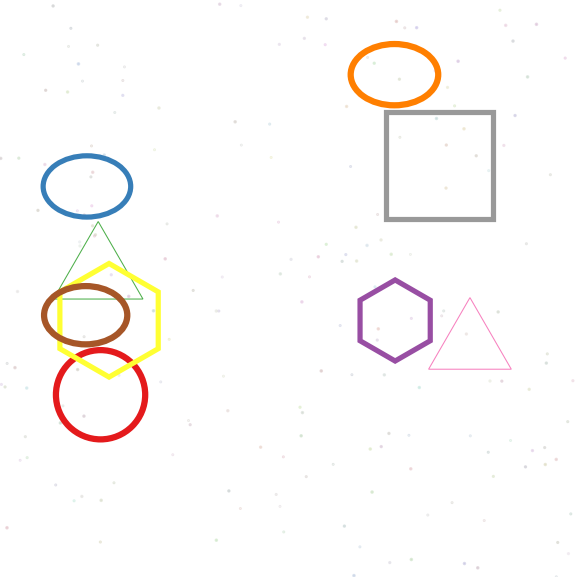[{"shape": "circle", "thickness": 3, "radius": 0.39, "center": [0.174, 0.316]}, {"shape": "oval", "thickness": 2.5, "radius": 0.38, "center": [0.151, 0.676]}, {"shape": "triangle", "thickness": 0.5, "radius": 0.45, "center": [0.17, 0.526]}, {"shape": "hexagon", "thickness": 2.5, "radius": 0.35, "center": [0.684, 0.444]}, {"shape": "oval", "thickness": 3, "radius": 0.38, "center": [0.683, 0.87]}, {"shape": "hexagon", "thickness": 2.5, "radius": 0.49, "center": [0.189, 0.445]}, {"shape": "oval", "thickness": 3, "radius": 0.36, "center": [0.148, 0.453]}, {"shape": "triangle", "thickness": 0.5, "radius": 0.41, "center": [0.814, 0.401]}, {"shape": "square", "thickness": 2.5, "radius": 0.46, "center": [0.761, 0.712]}]